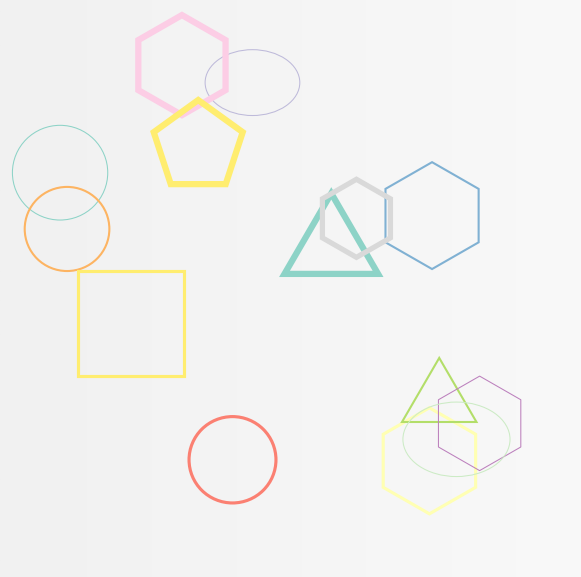[{"shape": "triangle", "thickness": 3, "radius": 0.46, "center": [0.57, 0.571]}, {"shape": "circle", "thickness": 0.5, "radius": 0.41, "center": [0.103, 0.7]}, {"shape": "hexagon", "thickness": 1.5, "radius": 0.46, "center": [0.739, 0.201]}, {"shape": "oval", "thickness": 0.5, "radius": 0.41, "center": [0.434, 0.856]}, {"shape": "circle", "thickness": 1.5, "radius": 0.37, "center": [0.4, 0.203]}, {"shape": "hexagon", "thickness": 1, "radius": 0.46, "center": [0.743, 0.626]}, {"shape": "circle", "thickness": 1, "radius": 0.36, "center": [0.115, 0.603]}, {"shape": "triangle", "thickness": 1, "radius": 0.37, "center": [0.756, 0.305]}, {"shape": "hexagon", "thickness": 3, "radius": 0.43, "center": [0.313, 0.886]}, {"shape": "hexagon", "thickness": 2.5, "radius": 0.34, "center": [0.613, 0.621]}, {"shape": "hexagon", "thickness": 0.5, "radius": 0.41, "center": [0.825, 0.266]}, {"shape": "oval", "thickness": 0.5, "radius": 0.46, "center": [0.785, 0.238]}, {"shape": "square", "thickness": 1.5, "radius": 0.46, "center": [0.225, 0.439]}, {"shape": "pentagon", "thickness": 3, "radius": 0.4, "center": [0.341, 0.745]}]